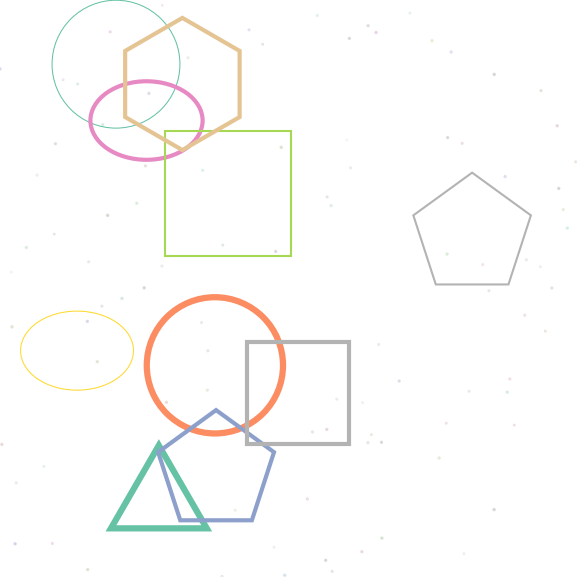[{"shape": "circle", "thickness": 0.5, "radius": 0.55, "center": [0.201, 0.888]}, {"shape": "triangle", "thickness": 3, "radius": 0.48, "center": [0.275, 0.132]}, {"shape": "circle", "thickness": 3, "radius": 0.59, "center": [0.372, 0.367]}, {"shape": "pentagon", "thickness": 2, "radius": 0.53, "center": [0.374, 0.184]}, {"shape": "oval", "thickness": 2, "radius": 0.49, "center": [0.254, 0.79]}, {"shape": "square", "thickness": 1, "radius": 0.54, "center": [0.395, 0.664]}, {"shape": "oval", "thickness": 0.5, "radius": 0.49, "center": [0.133, 0.392]}, {"shape": "hexagon", "thickness": 2, "radius": 0.57, "center": [0.316, 0.854]}, {"shape": "square", "thickness": 2, "radius": 0.44, "center": [0.516, 0.318]}, {"shape": "pentagon", "thickness": 1, "radius": 0.54, "center": [0.818, 0.593]}]